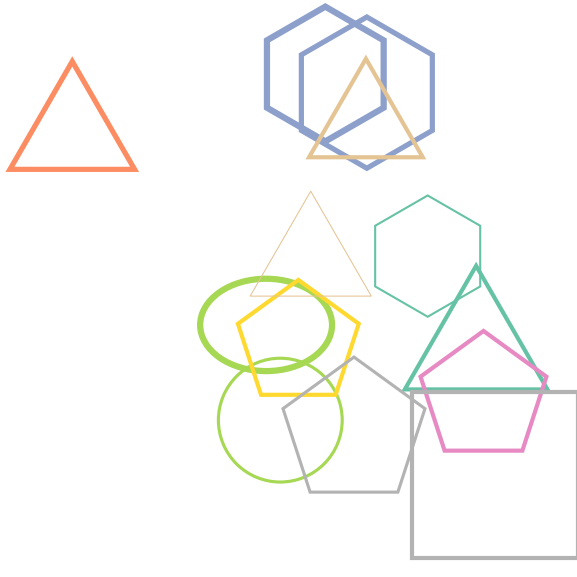[{"shape": "triangle", "thickness": 2, "radius": 0.71, "center": [0.824, 0.396]}, {"shape": "hexagon", "thickness": 1, "radius": 0.53, "center": [0.741, 0.556]}, {"shape": "triangle", "thickness": 2.5, "radius": 0.62, "center": [0.125, 0.768]}, {"shape": "hexagon", "thickness": 3, "radius": 0.58, "center": [0.563, 0.871]}, {"shape": "hexagon", "thickness": 2.5, "radius": 0.65, "center": [0.635, 0.839]}, {"shape": "pentagon", "thickness": 2, "radius": 0.57, "center": [0.837, 0.311]}, {"shape": "oval", "thickness": 3, "radius": 0.57, "center": [0.461, 0.437]}, {"shape": "circle", "thickness": 1.5, "radius": 0.54, "center": [0.485, 0.272]}, {"shape": "pentagon", "thickness": 2, "radius": 0.55, "center": [0.517, 0.404]}, {"shape": "triangle", "thickness": 2, "radius": 0.57, "center": [0.634, 0.784]}, {"shape": "triangle", "thickness": 0.5, "radius": 0.61, "center": [0.538, 0.547]}, {"shape": "pentagon", "thickness": 1.5, "radius": 0.65, "center": [0.613, 0.252]}, {"shape": "square", "thickness": 2, "radius": 0.72, "center": [0.856, 0.176]}]